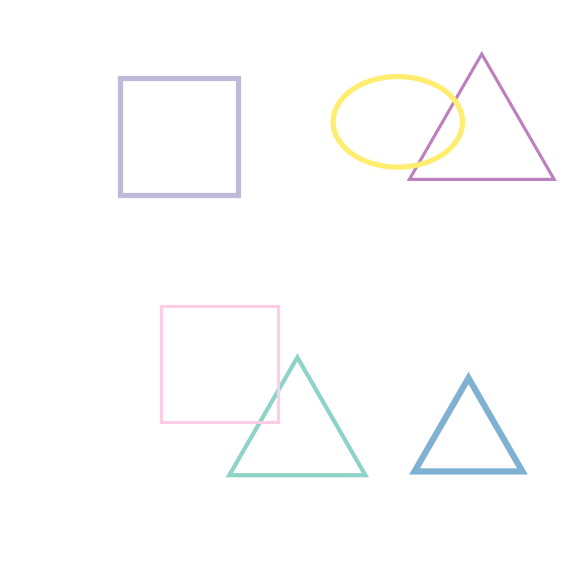[{"shape": "triangle", "thickness": 2, "radius": 0.68, "center": [0.515, 0.244]}, {"shape": "square", "thickness": 2.5, "radius": 0.51, "center": [0.31, 0.763]}, {"shape": "triangle", "thickness": 3, "radius": 0.54, "center": [0.811, 0.237]}, {"shape": "square", "thickness": 1.5, "radius": 0.51, "center": [0.38, 0.369]}, {"shape": "triangle", "thickness": 1.5, "radius": 0.72, "center": [0.834, 0.761]}, {"shape": "oval", "thickness": 2.5, "radius": 0.56, "center": [0.689, 0.788]}]